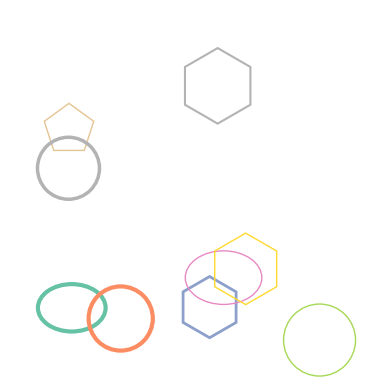[{"shape": "oval", "thickness": 3, "radius": 0.44, "center": [0.186, 0.2]}, {"shape": "circle", "thickness": 3, "radius": 0.42, "center": [0.314, 0.173]}, {"shape": "hexagon", "thickness": 2, "radius": 0.4, "center": [0.544, 0.202]}, {"shape": "oval", "thickness": 1, "radius": 0.5, "center": [0.581, 0.279]}, {"shape": "circle", "thickness": 1, "radius": 0.47, "center": [0.83, 0.117]}, {"shape": "hexagon", "thickness": 1, "radius": 0.46, "center": [0.638, 0.302]}, {"shape": "pentagon", "thickness": 1, "radius": 0.34, "center": [0.179, 0.664]}, {"shape": "hexagon", "thickness": 1.5, "radius": 0.49, "center": [0.565, 0.777]}, {"shape": "circle", "thickness": 2.5, "radius": 0.4, "center": [0.178, 0.563]}]